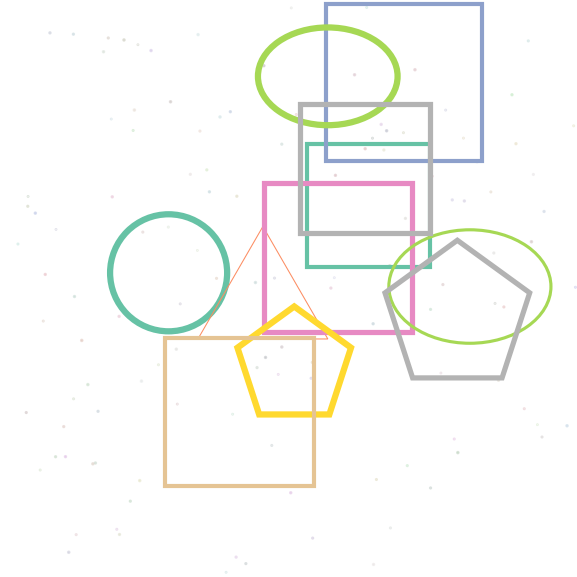[{"shape": "square", "thickness": 2, "radius": 0.53, "center": [0.638, 0.644]}, {"shape": "circle", "thickness": 3, "radius": 0.51, "center": [0.292, 0.527]}, {"shape": "triangle", "thickness": 0.5, "radius": 0.65, "center": [0.455, 0.477]}, {"shape": "square", "thickness": 2, "radius": 0.68, "center": [0.7, 0.856]}, {"shape": "square", "thickness": 2.5, "radius": 0.64, "center": [0.585, 0.553]}, {"shape": "oval", "thickness": 1.5, "radius": 0.7, "center": [0.814, 0.503]}, {"shape": "oval", "thickness": 3, "radius": 0.6, "center": [0.568, 0.867]}, {"shape": "pentagon", "thickness": 3, "radius": 0.52, "center": [0.51, 0.365]}, {"shape": "square", "thickness": 2, "radius": 0.64, "center": [0.415, 0.286]}, {"shape": "pentagon", "thickness": 2.5, "radius": 0.66, "center": [0.792, 0.451]}, {"shape": "square", "thickness": 2.5, "radius": 0.56, "center": [0.632, 0.708]}]